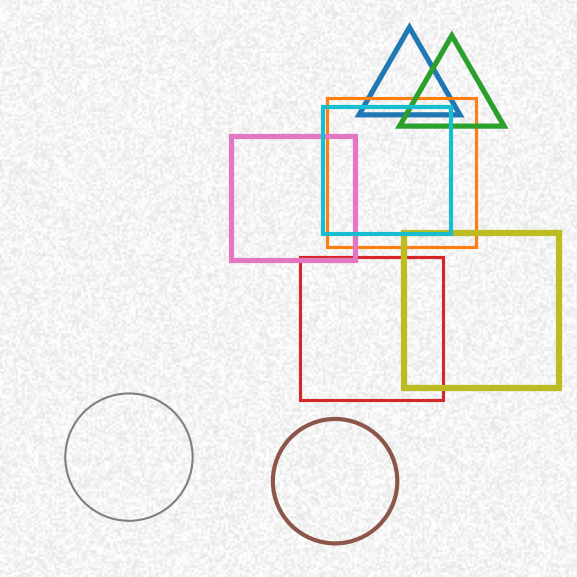[{"shape": "triangle", "thickness": 2.5, "radius": 0.5, "center": [0.709, 0.851]}, {"shape": "square", "thickness": 1.5, "radius": 0.65, "center": [0.696, 0.7]}, {"shape": "triangle", "thickness": 2.5, "radius": 0.52, "center": [0.782, 0.833]}, {"shape": "square", "thickness": 1.5, "radius": 0.62, "center": [0.644, 0.43]}, {"shape": "circle", "thickness": 2, "radius": 0.54, "center": [0.58, 0.166]}, {"shape": "square", "thickness": 2.5, "radius": 0.53, "center": [0.507, 0.656]}, {"shape": "circle", "thickness": 1, "radius": 0.55, "center": [0.223, 0.208]}, {"shape": "square", "thickness": 3, "radius": 0.67, "center": [0.833, 0.461]}, {"shape": "square", "thickness": 2, "radius": 0.55, "center": [0.67, 0.704]}]